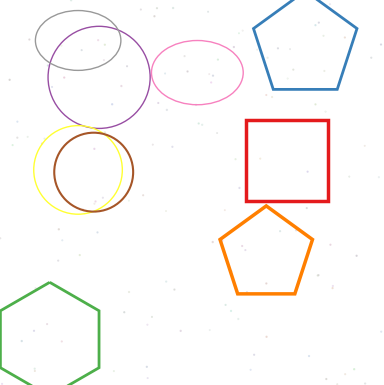[{"shape": "square", "thickness": 2.5, "radius": 0.53, "center": [0.745, 0.584]}, {"shape": "pentagon", "thickness": 2, "radius": 0.71, "center": [0.793, 0.882]}, {"shape": "hexagon", "thickness": 2, "radius": 0.74, "center": [0.129, 0.119]}, {"shape": "circle", "thickness": 1, "radius": 0.66, "center": [0.257, 0.799]}, {"shape": "pentagon", "thickness": 2.5, "radius": 0.63, "center": [0.692, 0.339]}, {"shape": "circle", "thickness": 1, "radius": 0.58, "center": [0.203, 0.559]}, {"shape": "circle", "thickness": 1.5, "radius": 0.51, "center": [0.243, 0.553]}, {"shape": "oval", "thickness": 1, "radius": 0.6, "center": [0.513, 0.811]}, {"shape": "oval", "thickness": 1, "radius": 0.56, "center": [0.203, 0.895]}]